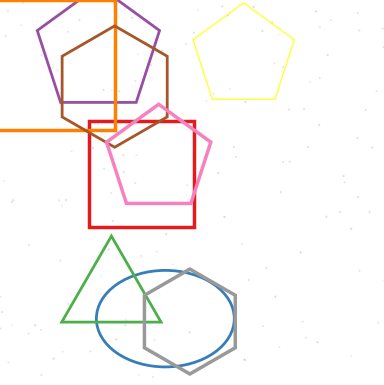[{"shape": "square", "thickness": 2.5, "radius": 0.69, "center": [0.368, 0.548]}, {"shape": "oval", "thickness": 2, "radius": 0.9, "center": [0.429, 0.172]}, {"shape": "triangle", "thickness": 2, "radius": 0.74, "center": [0.289, 0.238]}, {"shape": "pentagon", "thickness": 2, "radius": 0.83, "center": [0.256, 0.869]}, {"shape": "square", "thickness": 2.5, "radius": 0.84, "center": [0.129, 0.831]}, {"shape": "pentagon", "thickness": 1, "radius": 0.69, "center": [0.633, 0.854]}, {"shape": "hexagon", "thickness": 2, "radius": 0.79, "center": [0.298, 0.775]}, {"shape": "pentagon", "thickness": 2.5, "radius": 0.71, "center": [0.412, 0.587]}, {"shape": "hexagon", "thickness": 2.5, "radius": 0.68, "center": [0.493, 0.165]}]